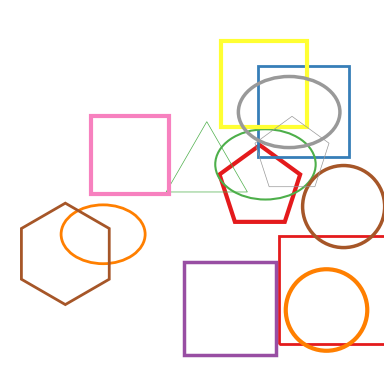[{"shape": "square", "thickness": 2, "radius": 0.7, "center": [0.866, 0.247]}, {"shape": "pentagon", "thickness": 3, "radius": 0.55, "center": [0.675, 0.513]}, {"shape": "square", "thickness": 2, "radius": 0.59, "center": [0.788, 0.711]}, {"shape": "oval", "thickness": 1.5, "radius": 0.65, "center": [0.69, 0.573]}, {"shape": "triangle", "thickness": 0.5, "radius": 0.61, "center": [0.537, 0.562]}, {"shape": "square", "thickness": 2.5, "radius": 0.6, "center": [0.597, 0.199]}, {"shape": "oval", "thickness": 2, "radius": 0.55, "center": [0.268, 0.392]}, {"shape": "circle", "thickness": 3, "radius": 0.53, "center": [0.848, 0.195]}, {"shape": "square", "thickness": 3, "radius": 0.56, "center": [0.685, 0.782]}, {"shape": "hexagon", "thickness": 2, "radius": 0.66, "center": [0.17, 0.341]}, {"shape": "circle", "thickness": 2.5, "radius": 0.53, "center": [0.893, 0.463]}, {"shape": "square", "thickness": 3, "radius": 0.5, "center": [0.337, 0.598]}, {"shape": "oval", "thickness": 2.5, "radius": 0.66, "center": [0.751, 0.709]}, {"shape": "pentagon", "thickness": 0.5, "radius": 0.51, "center": [0.758, 0.597]}]